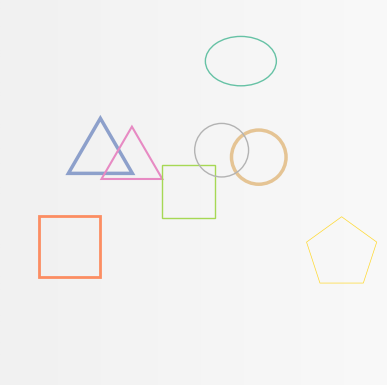[{"shape": "oval", "thickness": 1, "radius": 0.46, "center": [0.622, 0.841]}, {"shape": "square", "thickness": 2, "radius": 0.39, "center": [0.178, 0.36]}, {"shape": "triangle", "thickness": 2.5, "radius": 0.48, "center": [0.259, 0.597]}, {"shape": "triangle", "thickness": 1.5, "radius": 0.45, "center": [0.34, 0.58]}, {"shape": "square", "thickness": 1, "radius": 0.34, "center": [0.488, 0.503]}, {"shape": "pentagon", "thickness": 0.5, "radius": 0.48, "center": [0.882, 0.342]}, {"shape": "circle", "thickness": 2.5, "radius": 0.35, "center": [0.668, 0.592]}, {"shape": "circle", "thickness": 1, "radius": 0.35, "center": [0.572, 0.61]}]